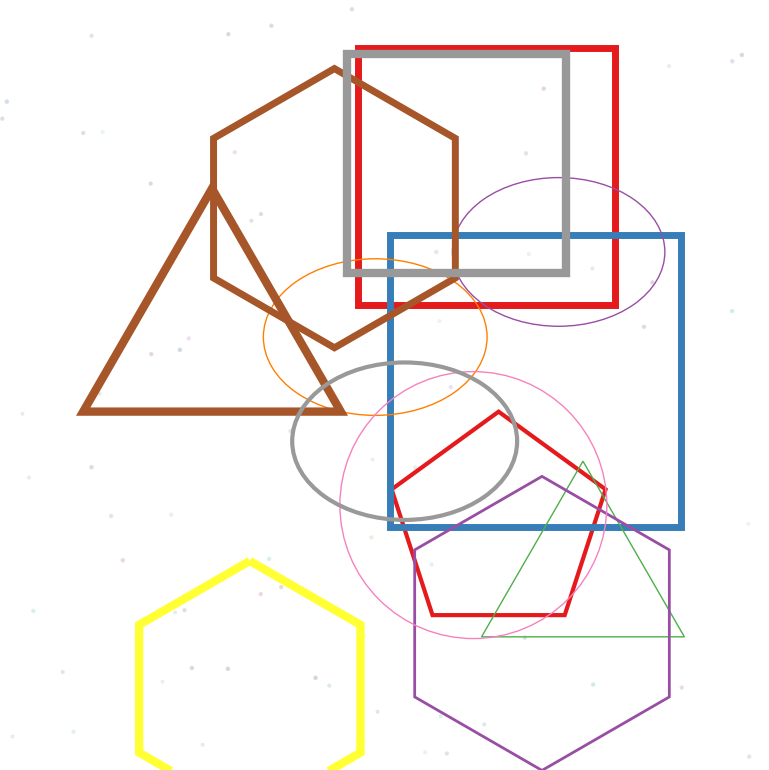[{"shape": "pentagon", "thickness": 1.5, "radius": 0.73, "center": [0.648, 0.319]}, {"shape": "square", "thickness": 2.5, "radius": 0.84, "center": [0.632, 0.77]}, {"shape": "square", "thickness": 2.5, "radius": 0.95, "center": [0.695, 0.505]}, {"shape": "triangle", "thickness": 0.5, "radius": 0.76, "center": [0.757, 0.249]}, {"shape": "hexagon", "thickness": 1, "radius": 0.95, "center": [0.704, 0.19]}, {"shape": "oval", "thickness": 0.5, "radius": 0.69, "center": [0.726, 0.673]}, {"shape": "oval", "thickness": 0.5, "radius": 0.73, "center": [0.487, 0.562]}, {"shape": "hexagon", "thickness": 3, "radius": 0.83, "center": [0.324, 0.106]}, {"shape": "triangle", "thickness": 3, "radius": 0.97, "center": [0.275, 0.562]}, {"shape": "hexagon", "thickness": 2.5, "radius": 0.91, "center": [0.434, 0.73]}, {"shape": "circle", "thickness": 0.5, "radius": 0.87, "center": [0.615, 0.344]}, {"shape": "oval", "thickness": 1.5, "radius": 0.73, "center": [0.526, 0.427]}, {"shape": "square", "thickness": 3, "radius": 0.71, "center": [0.593, 0.788]}]